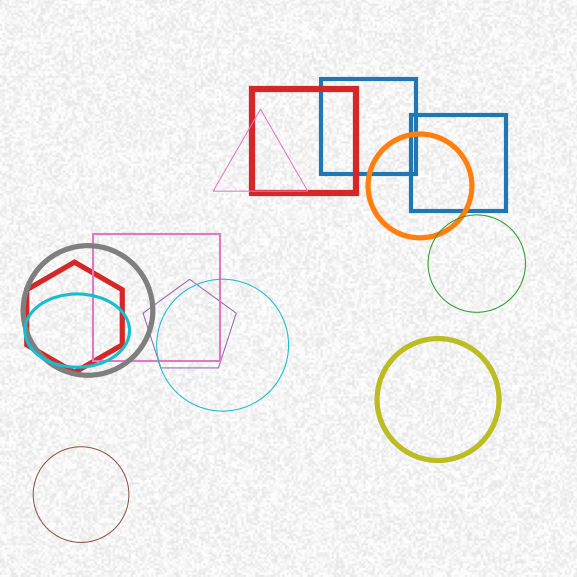[{"shape": "square", "thickness": 2, "radius": 0.41, "center": [0.794, 0.716]}, {"shape": "square", "thickness": 2, "radius": 0.41, "center": [0.638, 0.78]}, {"shape": "circle", "thickness": 2.5, "radius": 0.45, "center": [0.727, 0.677]}, {"shape": "circle", "thickness": 0.5, "radius": 0.42, "center": [0.826, 0.543]}, {"shape": "hexagon", "thickness": 2.5, "radius": 0.48, "center": [0.129, 0.45]}, {"shape": "square", "thickness": 3, "radius": 0.45, "center": [0.527, 0.754]}, {"shape": "pentagon", "thickness": 0.5, "radius": 0.42, "center": [0.328, 0.431]}, {"shape": "circle", "thickness": 0.5, "radius": 0.41, "center": [0.14, 0.143]}, {"shape": "square", "thickness": 1, "radius": 0.55, "center": [0.271, 0.484]}, {"shape": "triangle", "thickness": 0.5, "radius": 0.47, "center": [0.451, 0.715]}, {"shape": "circle", "thickness": 2.5, "radius": 0.56, "center": [0.152, 0.462]}, {"shape": "circle", "thickness": 2.5, "radius": 0.53, "center": [0.759, 0.307]}, {"shape": "oval", "thickness": 1.5, "radius": 0.45, "center": [0.134, 0.427]}, {"shape": "circle", "thickness": 0.5, "radius": 0.57, "center": [0.386, 0.401]}]